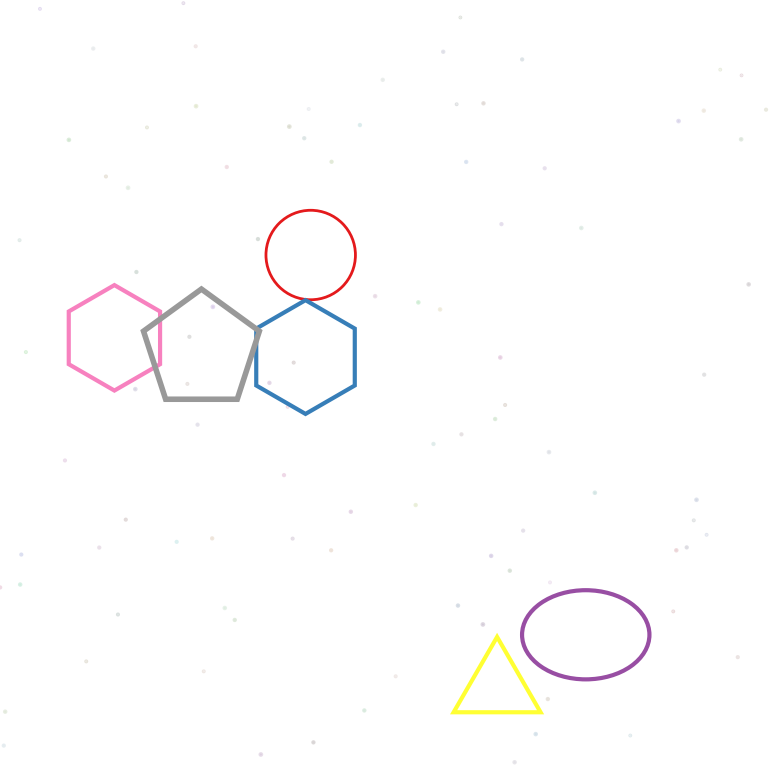[{"shape": "circle", "thickness": 1, "radius": 0.29, "center": [0.404, 0.669]}, {"shape": "hexagon", "thickness": 1.5, "radius": 0.37, "center": [0.397, 0.536]}, {"shape": "oval", "thickness": 1.5, "radius": 0.41, "center": [0.761, 0.176]}, {"shape": "triangle", "thickness": 1.5, "radius": 0.33, "center": [0.646, 0.108]}, {"shape": "hexagon", "thickness": 1.5, "radius": 0.34, "center": [0.149, 0.561]}, {"shape": "pentagon", "thickness": 2, "radius": 0.4, "center": [0.262, 0.545]}]